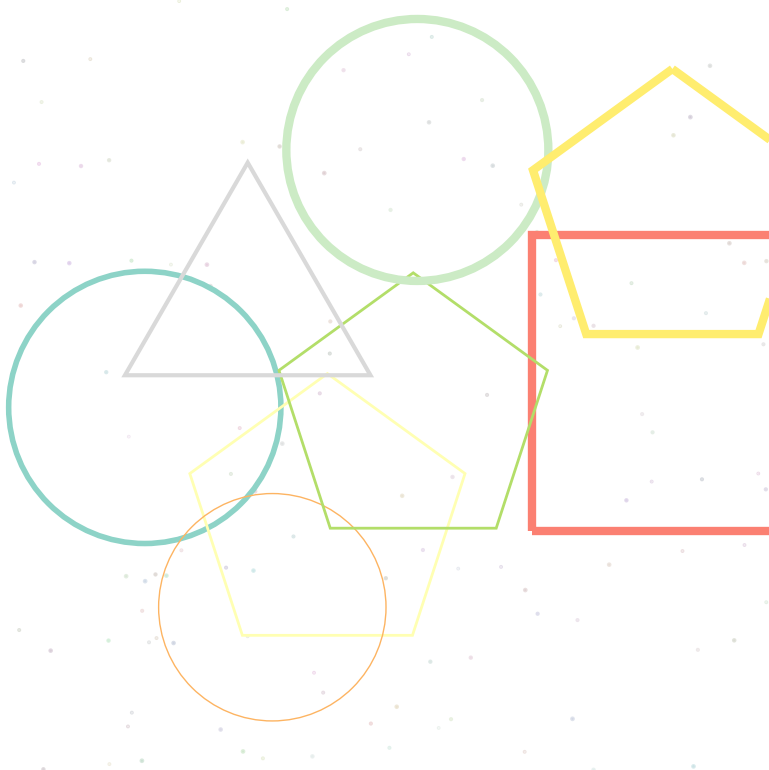[{"shape": "circle", "thickness": 2, "radius": 0.88, "center": [0.188, 0.471]}, {"shape": "pentagon", "thickness": 1, "radius": 0.94, "center": [0.425, 0.327]}, {"shape": "square", "thickness": 3, "radius": 0.96, "center": [0.884, 0.503]}, {"shape": "circle", "thickness": 0.5, "radius": 0.74, "center": [0.354, 0.211]}, {"shape": "pentagon", "thickness": 1, "radius": 0.92, "center": [0.537, 0.462]}, {"shape": "triangle", "thickness": 1.5, "radius": 0.92, "center": [0.322, 0.605]}, {"shape": "circle", "thickness": 3, "radius": 0.85, "center": [0.542, 0.805]}, {"shape": "pentagon", "thickness": 3, "radius": 0.95, "center": [0.873, 0.72]}]